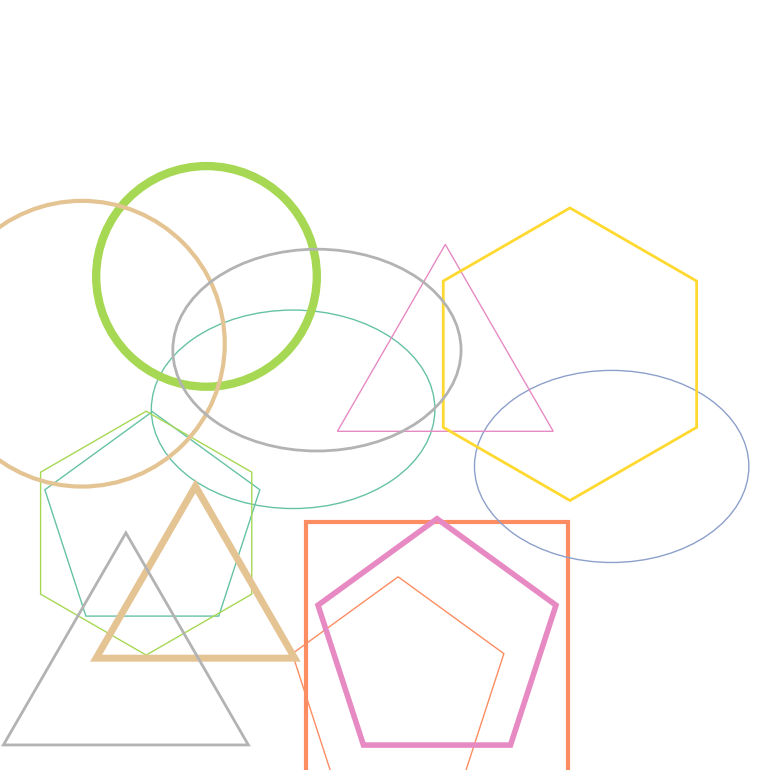[{"shape": "pentagon", "thickness": 0.5, "radius": 0.73, "center": [0.198, 0.319]}, {"shape": "oval", "thickness": 0.5, "radius": 0.92, "center": [0.381, 0.468]}, {"shape": "square", "thickness": 1.5, "radius": 0.85, "center": [0.567, 0.152]}, {"shape": "pentagon", "thickness": 0.5, "radius": 0.72, "center": [0.517, 0.106]}, {"shape": "oval", "thickness": 0.5, "radius": 0.89, "center": [0.794, 0.394]}, {"shape": "triangle", "thickness": 0.5, "radius": 0.81, "center": [0.578, 0.521]}, {"shape": "pentagon", "thickness": 2, "radius": 0.81, "center": [0.568, 0.164]}, {"shape": "hexagon", "thickness": 0.5, "radius": 0.79, "center": [0.19, 0.308]}, {"shape": "circle", "thickness": 3, "radius": 0.72, "center": [0.268, 0.641]}, {"shape": "hexagon", "thickness": 1, "radius": 0.95, "center": [0.74, 0.54]}, {"shape": "circle", "thickness": 1.5, "radius": 0.93, "center": [0.106, 0.554]}, {"shape": "triangle", "thickness": 2.5, "radius": 0.74, "center": [0.254, 0.22]}, {"shape": "triangle", "thickness": 1, "radius": 0.92, "center": [0.163, 0.124]}, {"shape": "oval", "thickness": 1, "radius": 0.94, "center": [0.412, 0.545]}]